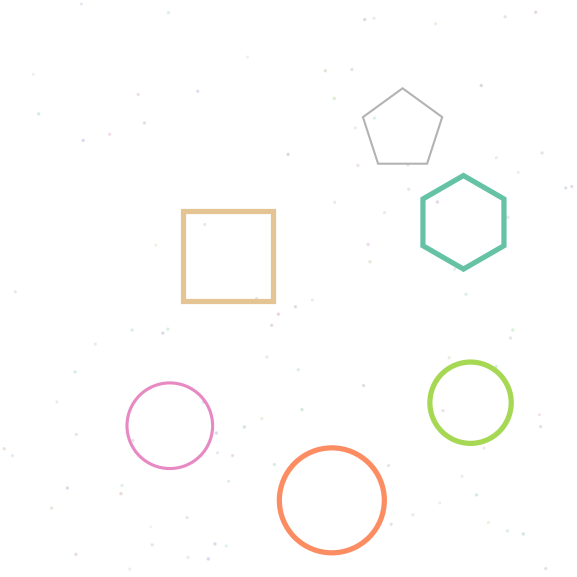[{"shape": "hexagon", "thickness": 2.5, "radius": 0.4, "center": [0.803, 0.614]}, {"shape": "circle", "thickness": 2.5, "radius": 0.45, "center": [0.575, 0.133]}, {"shape": "circle", "thickness": 1.5, "radius": 0.37, "center": [0.294, 0.262]}, {"shape": "circle", "thickness": 2.5, "radius": 0.35, "center": [0.815, 0.302]}, {"shape": "square", "thickness": 2.5, "radius": 0.39, "center": [0.395, 0.556]}, {"shape": "pentagon", "thickness": 1, "radius": 0.36, "center": [0.697, 0.774]}]